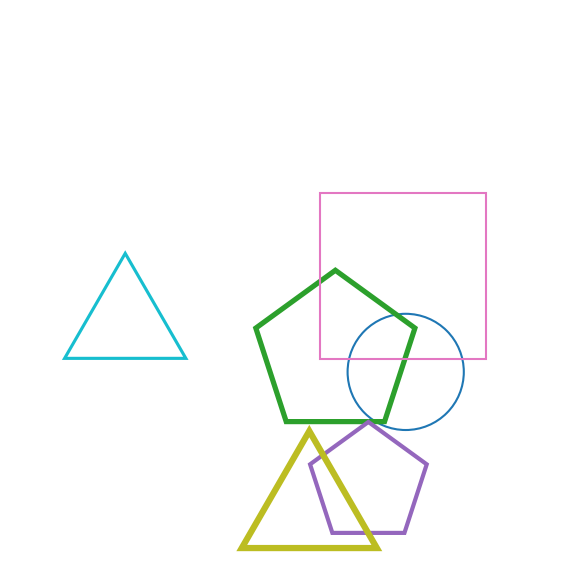[{"shape": "circle", "thickness": 1, "radius": 0.5, "center": [0.703, 0.355]}, {"shape": "pentagon", "thickness": 2.5, "radius": 0.72, "center": [0.581, 0.386]}, {"shape": "pentagon", "thickness": 2, "radius": 0.53, "center": [0.638, 0.162]}, {"shape": "square", "thickness": 1, "radius": 0.72, "center": [0.697, 0.52]}, {"shape": "triangle", "thickness": 3, "radius": 0.68, "center": [0.536, 0.118]}, {"shape": "triangle", "thickness": 1.5, "radius": 0.61, "center": [0.217, 0.439]}]